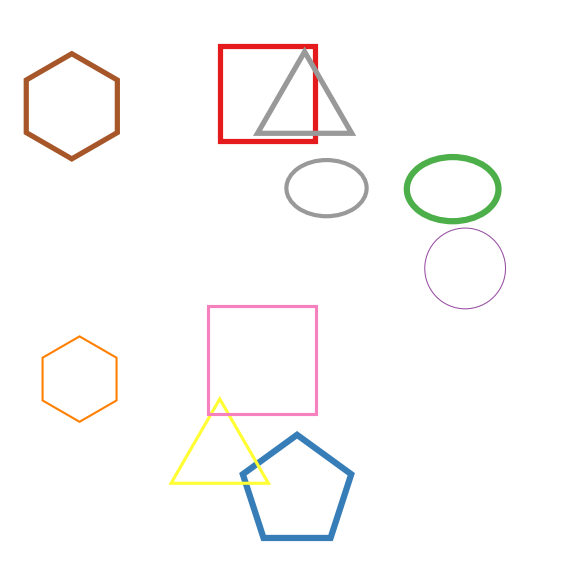[{"shape": "square", "thickness": 2.5, "radius": 0.41, "center": [0.463, 0.838]}, {"shape": "pentagon", "thickness": 3, "radius": 0.49, "center": [0.514, 0.147]}, {"shape": "oval", "thickness": 3, "radius": 0.4, "center": [0.784, 0.672]}, {"shape": "circle", "thickness": 0.5, "radius": 0.35, "center": [0.805, 0.534]}, {"shape": "hexagon", "thickness": 1, "radius": 0.37, "center": [0.138, 0.343]}, {"shape": "triangle", "thickness": 1.5, "radius": 0.49, "center": [0.381, 0.211]}, {"shape": "hexagon", "thickness": 2.5, "radius": 0.46, "center": [0.124, 0.815]}, {"shape": "square", "thickness": 1.5, "radius": 0.47, "center": [0.455, 0.375]}, {"shape": "oval", "thickness": 2, "radius": 0.35, "center": [0.565, 0.673]}, {"shape": "triangle", "thickness": 2.5, "radius": 0.47, "center": [0.527, 0.815]}]